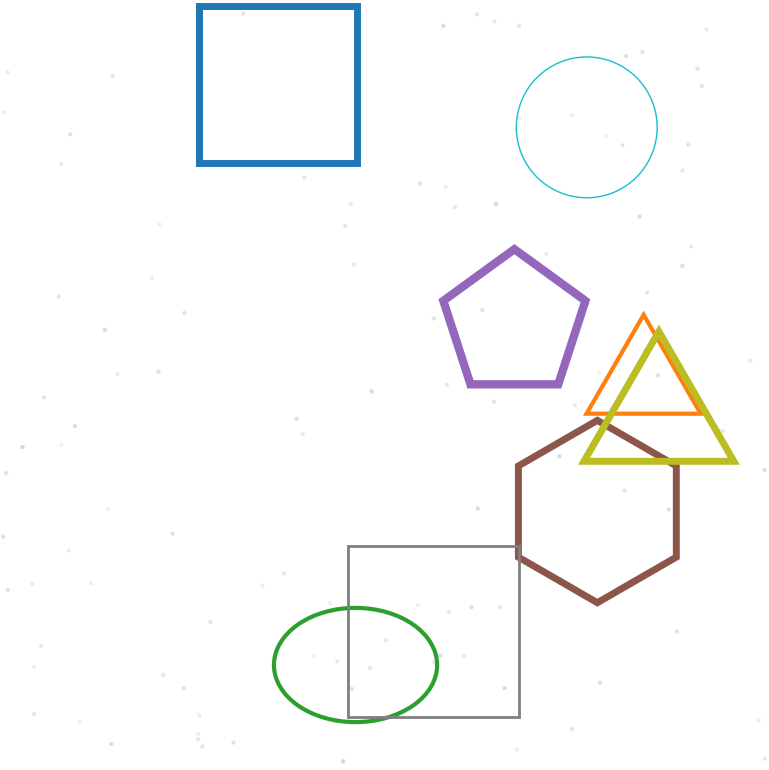[{"shape": "square", "thickness": 2.5, "radius": 0.51, "center": [0.361, 0.89]}, {"shape": "triangle", "thickness": 1.5, "radius": 0.43, "center": [0.836, 0.506]}, {"shape": "oval", "thickness": 1.5, "radius": 0.53, "center": [0.462, 0.136]}, {"shape": "pentagon", "thickness": 3, "radius": 0.49, "center": [0.668, 0.579]}, {"shape": "hexagon", "thickness": 2.5, "radius": 0.59, "center": [0.776, 0.336]}, {"shape": "square", "thickness": 1, "radius": 0.55, "center": [0.563, 0.18]}, {"shape": "triangle", "thickness": 2.5, "radius": 0.56, "center": [0.856, 0.457]}, {"shape": "circle", "thickness": 0.5, "radius": 0.46, "center": [0.762, 0.835]}]